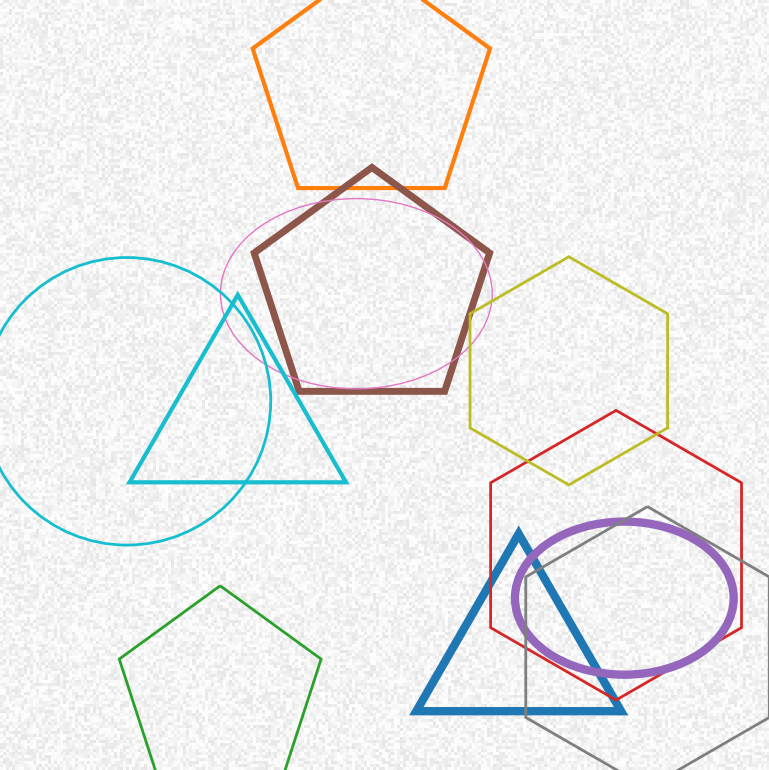[{"shape": "triangle", "thickness": 3, "radius": 0.77, "center": [0.674, 0.153]}, {"shape": "pentagon", "thickness": 1.5, "radius": 0.81, "center": [0.482, 0.887]}, {"shape": "pentagon", "thickness": 1, "radius": 0.69, "center": [0.286, 0.101]}, {"shape": "hexagon", "thickness": 1, "radius": 0.94, "center": [0.8, 0.279]}, {"shape": "oval", "thickness": 3, "radius": 0.71, "center": [0.811, 0.223]}, {"shape": "pentagon", "thickness": 2.5, "radius": 0.8, "center": [0.483, 0.622]}, {"shape": "oval", "thickness": 0.5, "radius": 0.88, "center": [0.463, 0.619]}, {"shape": "hexagon", "thickness": 1, "radius": 0.91, "center": [0.841, 0.159]}, {"shape": "hexagon", "thickness": 1, "radius": 0.74, "center": [0.739, 0.518]}, {"shape": "circle", "thickness": 1, "radius": 0.93, "center": [0.165, 0.479]}, {"shape": "triangle", "thickness": 1.5, "radius": 0.81, "center": [0.309, 0.455]}]